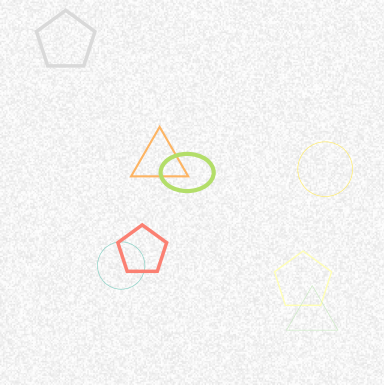[{"shape": "circle", "thickness": 0.5, "radius": 0.31, "center": [0.315, 0.31]}, {"shape": "pentagon", "thickness": 1, "radius": 0.39, "center": [0.787, 0.27]}, {"shape": "pentagon", "thickness": 2.5, "radius": 0.33, "center": [0.369, 0.349]}, {"shape": "triangle", "thickness": 1.5, "radius": 0.43, "center": [0.415, 0.585]}, {"shape": "oval", "thickness": 3, "radius": 0.34, "center": [0.486, 0.552]}, {"shape": "pentagon", "thickness": 2.5, "radius": 0.4, "center": [0.171, 0.893]}, {"shape": "triangle", "thickness": 0.5, "radius": 0.39, "center": [0.811, 0.181]}, {"shape": "circle", "thickness": 0.5, "radius": 0.36, "center": [0.845, 0.561]}]